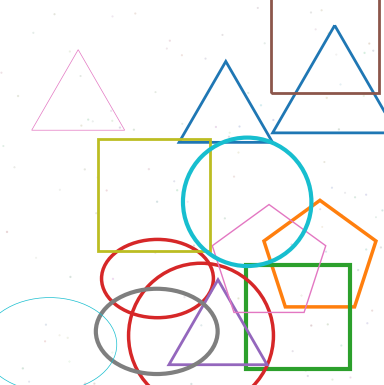[{"shape": "triangle", "thickness": 2, "radius": 0.7, "center": [0.586, 0.7]}, {"shape": "triangle", "thickness": 2, "radius": 0.93, "center": [0.869, 0.748]}, {"shape": "pentagon", "thickness": 2.5, "radius": 0.77, "center": [0.831, 0.327]}, {"shape": "square", "thickness": 3, "radius": 0.67, "center": [0.773, 0.176]}, {"shape": "oval", "thickness": 2.5, "radius": 0.73, "center": [0.409, 0.276]}, {"shape": "circle", "thickness": 2.5, "radius": 0.94, "center": [0.522, 0.128]}, {"shape": "triangle", "thickness": 2, "radius": 0.74, "center": [0.566, 0.126]}, {"shape": "square", "thickness": 2, "radius": 0.71, "center": [0.844, 0.899]}, {"shape": "pentagon", "thickness": 1, "radius": 0.77, "center": [0.699, 0.314]}, {"shape": "triangle", "thickness": 0.5, "radius": 0.7, "center": [0.203, 0.732]}, {"shape": "oval", "thickness": 3, "radius": 0.79, "center": [0.407, 0.139]}, {"shape": "square", "thickness": 2, "radius": 0.73, "center": [0.401, 0.493]}, {"shape": "circle", "thickness": 3, "radius": 0.83, "center": [0.642, 0.476]}, {"shape": "oval", "thickness": 0.5, "radius": 0.87, "center": [0.129, 0.105]}]